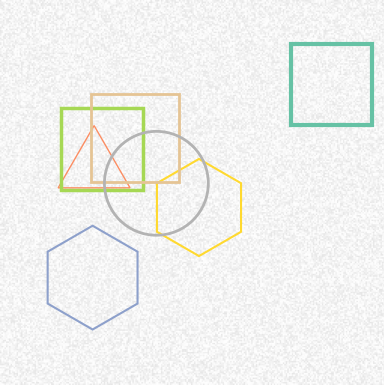[{"shape": "square", "thickness": 3, "radius": 0.53, "center": [0.861, 0.781]}, {"shape": "triangle", "thickness": 1, "radius": 0.54, "center": [0.244, 0.566]}, {"shape": "hexagon", "thickness": 1.5, "radius": 0.67, "center": [0.241, 0.279]}, {"shape": "square", "thickness": 2.5, "radius": 0.53, "center": [0.266, 0.613]}, {"shape": "hexagon", "thickness": 1.5, "radius": 0.63, "center": [0.517, 0.461]}, {"shape": "square", "thickness": 2, "radius": 0.57, "center": [0.351, 0.642]}, {"shape": "circle", "thickness": 2, "radius": 0.67, "center": [0.406, 0.524]}]